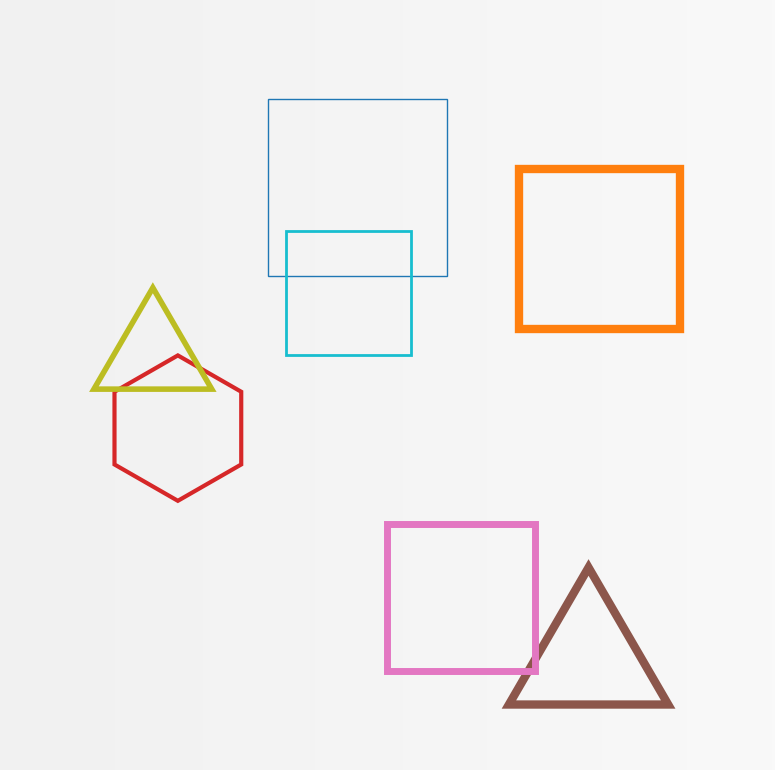[{"shape": "square", "thickness": 0.5, "radius": 0.58, "center": [0.461, 0.757]}, {"shape": "square", "thickness": 3, "radius": 0.52, "center": [0.774, 0.676]}, {"shape": "hexagon", "thickness": 1.5, "radius": 0.47, "center": [0.23, 0.444]}, {"shape": "triangle", "thickness": 3, "radius": 0.59, "center": [0.759, 0.144]}, {"shape": "square", "thickness": 2.5, "radius": 0.48, "center": [0.595, 0.224]}, {"shape": "triangle", "thickness": 2, "radius": 0.44, "center": [0.197, 0.539]}, {"shape": "square", "thickness": 1, "radius": 0.4, "center": [0.45, 0.619]}]